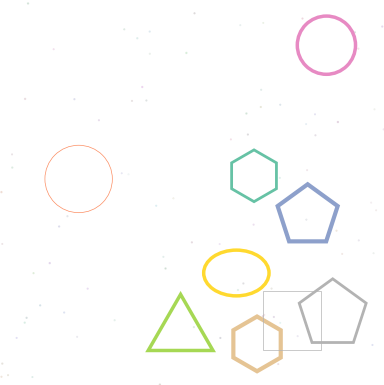[{"shape": "hexagon", "thickness": 2, "radius": 0.34, "center": [0.66, 0.543]}, {"shape": "circle", "thickness": 0.5, "radius": 0.44, "center": [0.204, 0.535]}, {"shape": "pentagon", "thickness": 3, "radius": 0.41, "center": [0.799, 0.439]}, {"shape": "circle", "thickness": 2.5, "radius": 0.38, "center": [0.848, 0.883]}, {"shape": "triangle", "thickness": 2.5, "radius": 0.49, "center": [0.469, 0.138]}, {"shape": "oval", "thickness": 2.5, "radius": 0.42, "center": [0.614, 0.291]}, {"shape": "hexagon", "thickness": 3, "radius": 0.36, "center": [0.668, 0.107]}, {"shape": "square", "thickness": 0.5, "radius": 0.38, "center": [0.759, 0.167]}, {"shape": "pentagon", "thickness": 2, "radius": 0.46, "center": [0.864, 0.184]}]